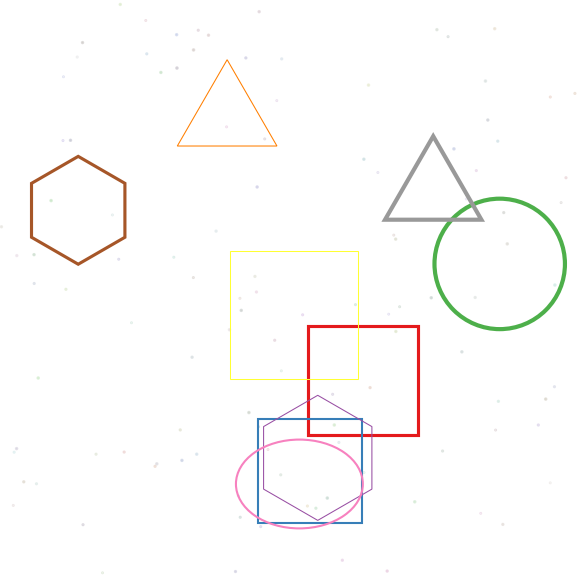[{"shape": "square", "thickness": 1.5, "radius": 0.47, "center": [0.628, 0.34]}, {"shape": "square", "thickness": 1, "radius": 0.45, "center": [0.537, 0.184]}, {"shape": "circle", "thickness": 2, "radius": 0.56, "center": [0.865, 0.542]}, {"shape": "hexagon", "thickness": 0.5, "radius": 0.54, "center": [0.55, 0.206]}, {"shape": "triangle", "thickness": 0.5, "radius": 0.5, "center": [0.393, 0.796]}, {"shape": "square", "thickness": 0.5, "radius": 0.55, "center": [0.51, 0.454]}, {"shape": "hexagon", "thickness": 1.5, "radius": 0.47, "center": [0.135, 0.635]}, {"shape": "oval", "thickness": 1, "radius": 0.55, "center": [0.518, 0.161]}, {"shape": "triangle", "thickness": 2, "radius": 0.48, "center": [0.75, 0.667]}]